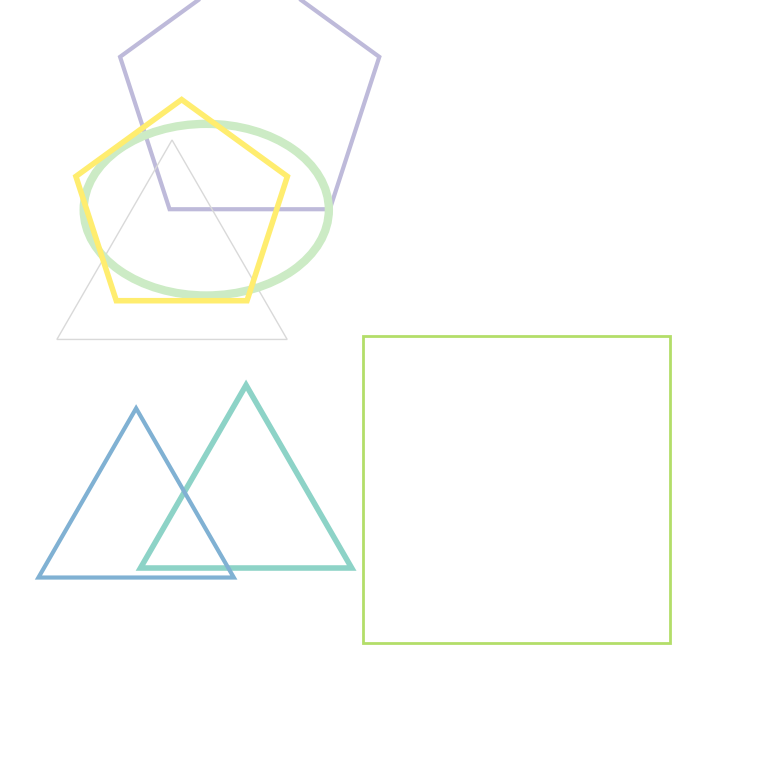[{"shape": "triangle", "thickness": 2, "radius": 0.79, "center": [0.32, 0.342]}, {"shape": "pentagon", "thickness": 1.5, "radius": 0.89, "center": [0.324, 0.871]}, {"shape": "triangle", "thickness": 1.5, "radius": 0.73, "center": [0.177, 0.323]}, {"shape": "square", "thickness": 1, "radius": 1.0, "center": [0.67, 0.365]}, {"shape": "triangle", "thickness": 0.5, "radius": 0.86, "center": [0.223, 0.646]}, {"shape": "oval", "thickness": 3, "radius": 0.8, "center": [0.268, 0.728]}, {"shape": "pentagon", "thickness": 2, "radius": 0.72, "center": [0.236, 0.726]}]